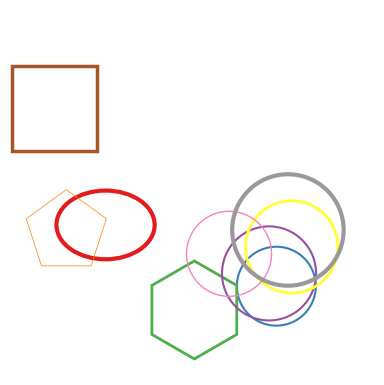[{"shape": "oval", "thickness": 3, "radius": 0.64, "center": [0.274, 0.416]}, {"shape": "circle", "thickness": 1.5, "radius": 0.51, "center": [0.718, 0.257]}, {"shape": "hexagon", "thickness": 2, "radius": 0.64, "center": [0.505, 0.195]}, {"shape": "circle", "thickness": 1.5, "radius": 0.61, "center": [0.699, 0.29]}, {"shape": "pentagon", "thickness": 0.5, "radius": 0.55, "center": [0.172, 0.398]}, {"shape": "circle", "thickness": 2, "radius": 0.6, "center": [0.758, 0.359]}, {"shape": "square", "thickness": 2.5, "radius": 0.55, "center": [0.142, 0.717]}, {"shape": "circle", "thickness": 1, "radius": 0.55, "center": [0.595, 0.341]}, {"shape": "circle", "thickness": 3, "radius": 0.72, "center": [0.748, 0.403]}]